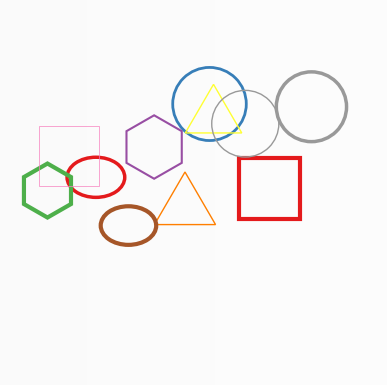[{"shape": "square", "thickness": 3, "radius": 0.39, "center": [0.695, 0.51]}, {"shape": "oval", "thickness": 2.5, "radius": 0.37, "center": [0.247, 0.539]}, {"shape": "circle", "thickness": 2, "radius": 0.47, "center": [0.541, 0.73]}, {"shape": "hexagon", "thickness": 3, "radius": 0.35, "center": [0.123, 0.505]}, {"shape": "hexagon", "thickness": 1.5, "radius": 0.41, "center": [0.398, 0.618]}, {"shape": "triangle", "thickness": 1, "radius": 0.46, "center": [0.477, 0.462]}, {"shape": "triangle", "thickness": 1, "radius": 0.42, "center": [0.551, 0.697]}, {"shape": "oval", "thickness": 3, "radius": 0.36, "center": [0.332, 0.414]}, {"shape": "square", "thickness": 0.5, "radius": 0.39, "center": [0.178, 0.594]}, {"shape": "circle", "thickness": 1, "radius": 0.43, "center": [0.633, 0.679]}, {"shape": "circle", "thickness": 2.5, "radius": 0.45, "center": [0.804, 0.723]}]